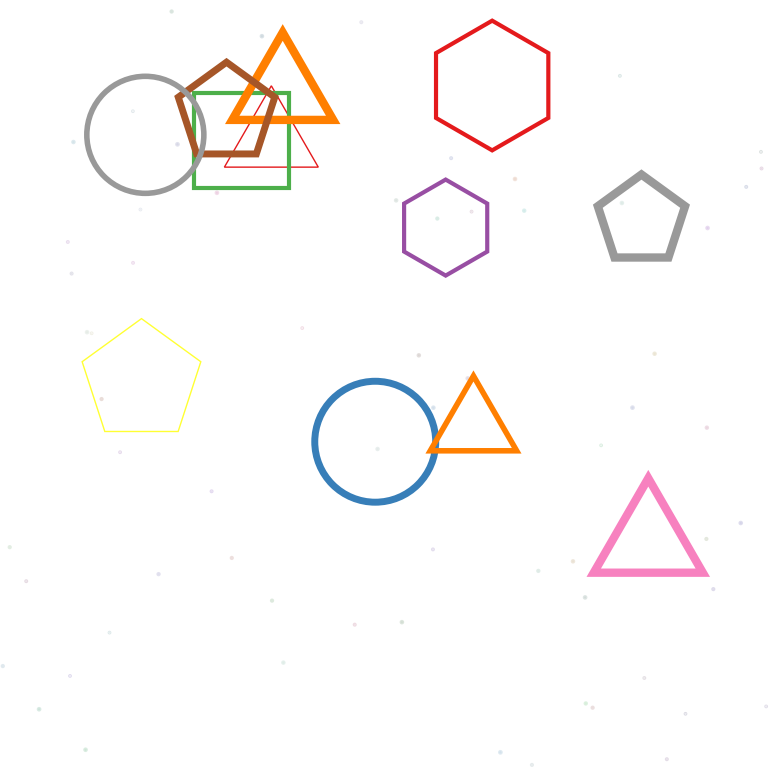[{"shape": "hexagon", "thickness": 1.5, "radius": 0.42, "center": [0.639, 0.889]}, {"shape": "triangle", "thickness": 0.5, "radius": 0.35, "center": [0.352, 0.818]}, {"shape": "circle", "thickness": 2.5, "radius": 0.39, "center": [0.487, 0.426]}, {"shape": "square", "thickness": 1.5, "radius": 0.31, "center": [0.314, 0.817]}, {"shape": "hexagon", "thickness": 1.5, "radius": 0.31, "center": [0.579, 0.704]}, {"shape": "triangle", "thickness": 2, "radius": 0.32, "center": [0.615, 0.447]}, {"shape": "triangle", "thickness": 3, "radius": 0.38, "center": [0.367, 0.882]}, {"shape": "pentagon", "thickness": 0.5, "radius": 0.41, "center": [0.184, 0.505]}, {"shape": "pentagon", "thickness": 2.5, "radius": 0.33, "center": [0.294, 0.853]}, {"shape": "triangle", "thickness": 3, "radius": 0.41, "center": [0.842, 0.297]}, {"shape": "circle", "thickness": 2, "radius": 0.38, "center": [0.189, 0.825]}, {"shape": "pentagon", "thickness": 3, "radius": 0.3, "center": [0.833, 0.714]}]